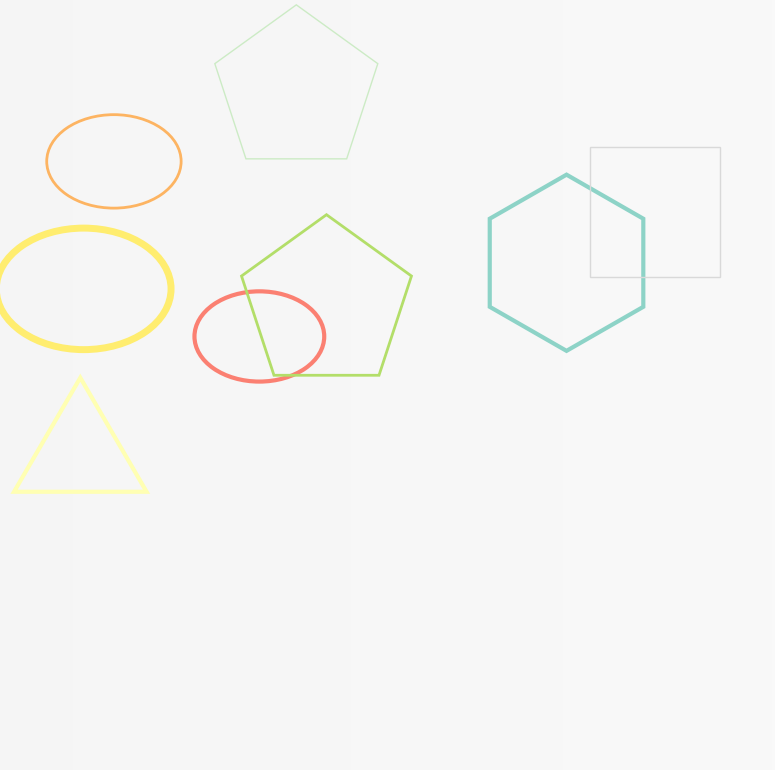[{"shape": "hexagon", "thickness": 1.5, "radius": 0.57, "center": [0.731, 0.659]}, {"shape": "triangle", "thickness": 1.5, "radius": 0.49, "center": [0.104, 0.411]}, {"shape": "oval", "thickness": 1.5, "radius": 0.42, "center": [0.335, 0.563]}, {"shape": "oval", "thickness": 1, "radius": 0.43, "center": [0.147, 0.79]}, {"shape": "pentagon", "thickness": 1, "radius": 0.58, "center": [0.421, 0.606]}, {"shape": "square", "thickness": 0.5, "radius": 0.42, "center": [0.845, 0.725]}, {"shape": "pentagon", "thickness": 0.5, "radius": 0.55, "center": [0.382, 0.883]}, {"shape": "oval", "thickness": 2.5, "radius": 0.56, "center": [0.108, 0.625]}]